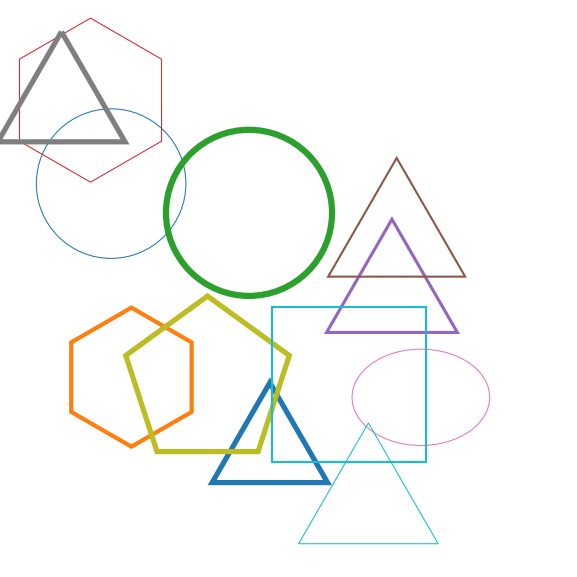[{"shape": "triangle", "thickness": 2.5, "radius": 0.58, "center": [0.467, 0.221]}, {"shape": "circle", "thickness": 0.5, "radius": 0.65, "center": [0.192, 0.681]}, {"shape": "hexagon", "thickness": 2, "radius": 0.6, "center": [0.228, 0.346]}, {"shape": "circle", "thickness": 3, "radius": 0.72, "center": [0.431, 0.631]}, {"shape": "hexagon", "thickness": 0.5, "radius": 0.71, "center": [0.157, 0.826]}, {"shape": "triangle", "thickness": 1.5, "radius": 0.65, "center": [0.679, 0.489]}, {"shape": "triangle", "thickness": 1, "radius": 0.68, "center": [0.687, 0.589]}, {"shape": "oval", "thickness": 0.5, "radius": 0.6, "center": [0.729, 0.311]}, {"shape": "triangle", "thickness": 2.5, "radius": 0.64, "center": [0.106, 0.817]}, {"shape": "pentagon", "thickness": 2.5, "radius": 0.74, "center": [0.359, 0.338]}, {"shape": "square", "thickness": 1, "radius": 0.67, "center": [0.604, 0.333]}, {"shape": "triangle", "thickness": 0.5, "radius": 0.7, "center": [0.638, 0.127]}]